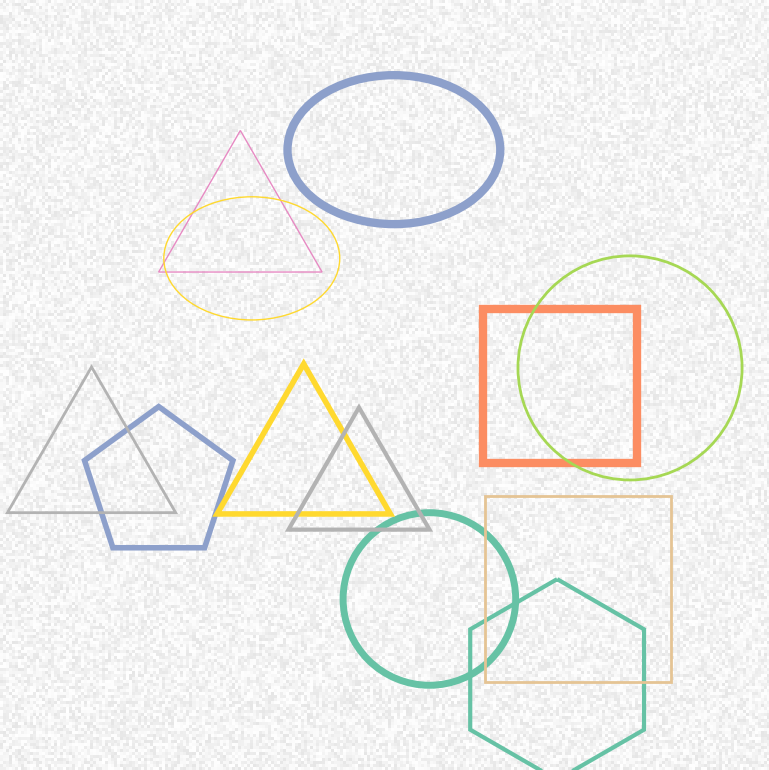[{"shape": "hexagon", "thickness": 1.5, "radius": 0.65, "center": [0.724, 0.118]}, {"shape": "circle", "thickness": 2.5, "radius": 0.56, "center": [0.558, 0.222]}, {"shape": "square", "thickness": 3, "radius": 0.5, "center": [0.728, 0.498]}, {"shape": "oval", "thickness": 3, "radius": 0.69, "center": [0.512, 0.806]}, {"shape": "pentagon", "thickness": 2, "radius": 0.51, "center": [0.206, 0.371]}, {"shape": "triangle", "thickness": 0.5, "radius": 0.61, "center": [0.312, 0.708]}, {"shape": "circle", "thickness": 1, "radius": 0.73, "center": [0.818, 0.522]}, {"shape": "triangle", "thickness": 2, "radius": 0.65, "center": [0.394, 0.397]}, {"shape": "oval", "thickness": 0.5, "radius": 0.57, "center": [0.327, 0.664]}, {"shape": "square", "thickness": 1, "radius": 0.6, "center": [0.751, 0.235]}, {"shape": "triangle", "thickness": 1.5, "radius": 0.53, "center": [0.466, 0.365]}, {"shape": "triangle", "thickness": 1, "radius": 0.63, "center": [0.119, 0.397]}]